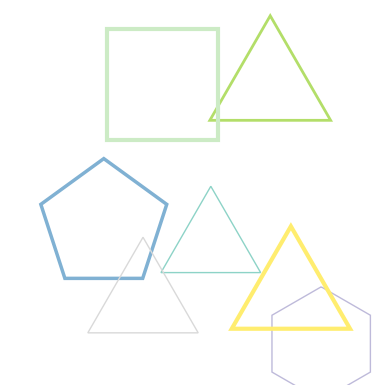[{"shape": "triangle", "thickness": 1, "radius": 0.75, "center": [0.548, 0.367]}, {"shape": "hexagon", "thickness": 1, "radius": 0.74, "center": [0.834, 0.107]}, {"shape": "pentagon", "thickness": 2.5, "radius": 0.86, "center": [0.27, 0.416]}, {"shape": "triangle", "thickness": 2, "radius": 0.91, "center": [0.702, 0.778]}, {"shape": "triangle", "thickness": 1, "radius": 0.83, "center": [0.371, 0.218]}, {"shape": "square", "thickness": 3, "radius": 0.72, "center": [0.421, 0.781]}, {"shape": "triangle", "thickness": 3, "radius": 0.89, "center": [0.756, 0.235]}]